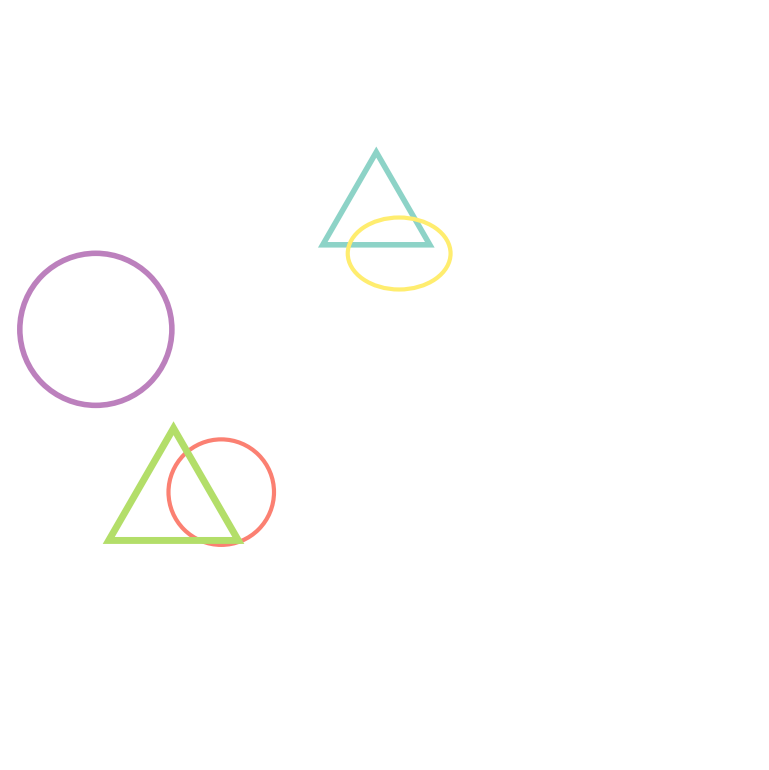[{"shape": "triangle", "thickness": 2, "radius": 0.4, "center": [0.489, 0.722]}, {"shape": "circle", "thickness": 1.5, "radius": 0.34, "center": [0.287, 0.361]}, {"shape": "triangle", "thickness": 2.5, "radius": 0.49, "center": [0.225, 0.347]}, {"shape": "circle", "thickness": 2, "radius": 0.49, "center": [0.124, 0.572]}, {"shape": "oval", "thickness": 1.5, "radius": 0.33, "center": [0.518, 0.671]}]